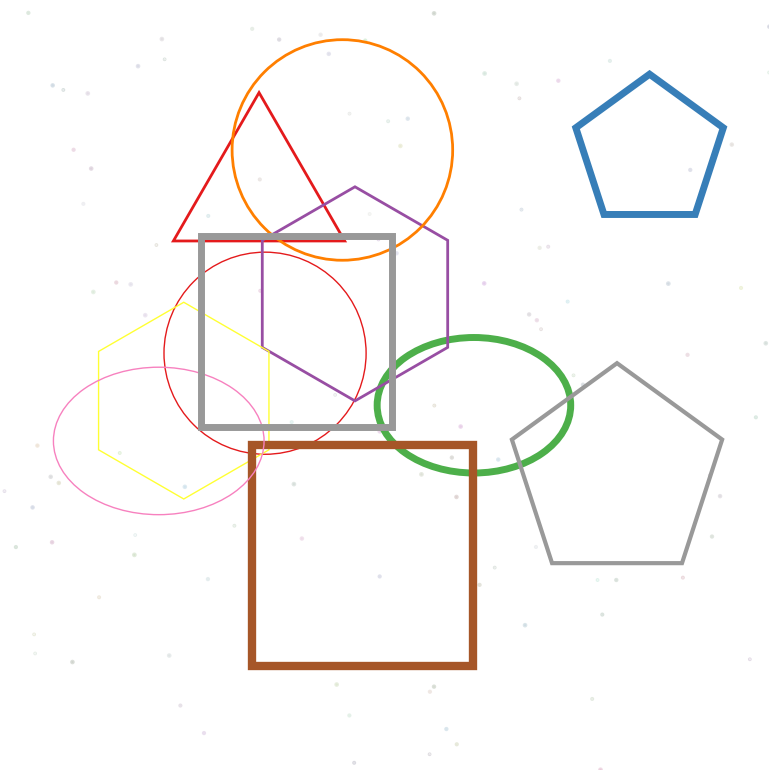[{"shape": "circle", "thickness": 0.5, "radius": 0.66, "center": [0.344, 0.541]}, {"shape": "triangle", "thickness": 1, "radius": 0.64, "center": [0.336, 0.751]}, {"shape": "pentagon", "thickness": 2.5, "radius": 0.5, "center": [0.844, 0.803]}, {"shape": "oval", "thickness": 2.5, "radius": 0.63, "center": [0.615, 0.474]}, {"shape": "hexagon", "thickness": 1, "radius": 0.7, "center": [0.461, 0.618]}, {"shape": "circle", "thickness": 1, "radius": 0.72, "center": [0.445, 0.805]}, {"shape": "hexagon", "thickness": 0.5, "radius": 0.64, "center": [0.239, 0.48]}, {"shape": "square", "thickness": 3, "radius": 0.72, "center": [0.471, 0.279]}, {"shape": "oval", "thickness": 0.5, "radius": 0.68, "center": [0.206, 0.427]}, {"shape": "square", "thickness": 2.5, "radius": 0.62, "center": [0.385, 0.57]}, {"shape": "pentagon", "thickness": 1.5, "radius": 0.72, "center": [0.801, 0.385]}]